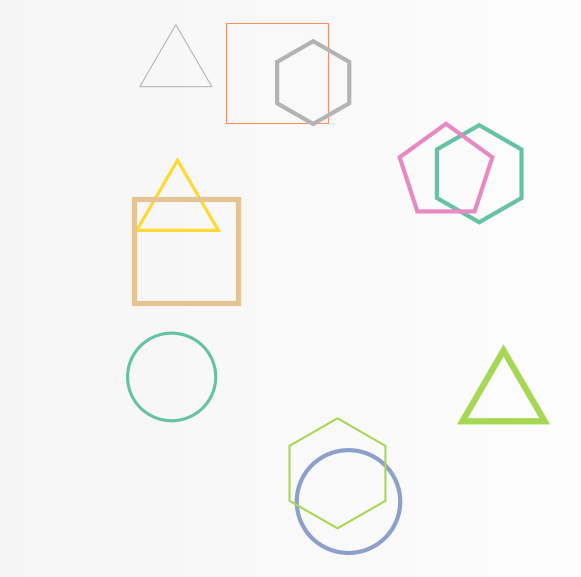[{"shape": "hexagon", "thickness": 2, "radius": 0.42, "center": [0.824, 0.698]}, {"shape": "circle", "thickness": 1.5, "radius": 0.38, "center": [0.295, 0.346]}, {"shape": "square", "thickness": 0.5, "radius": 0.44, "center": [0.477, 0.873]}, {"shape": "circle", "thickness": 2, "radius": 0.45, "center": [0.6, 0.131]}, {"shape": "pentagon", "thickness": 2, "radius": 0.42, "center": [0.767, 0.701]}, {"shape": "triangle", "thickness": 3, "radius": 0.41, "center": [0.866, 0.31]}, {"shape": "hexagon", "thickness": 1, "radius": 0.48, "center": [0.581, 0.18]}, {"shape": "triangle", "thickness": 1.5, "radius": 0.41, "center": [0.305, 0.641]}, {"shape": "square", "thickness": 2.5, "radius": 0.45, "center": [0.32, 0.565]}, {"shape": "hexagon", "thickness": 2, "radius": 0.36, "center": [0.539, 0.856]}, {"shape": "triangle", "thickness": 0.5, "radius": 0.36, "center": [0.302, 0.885]}]